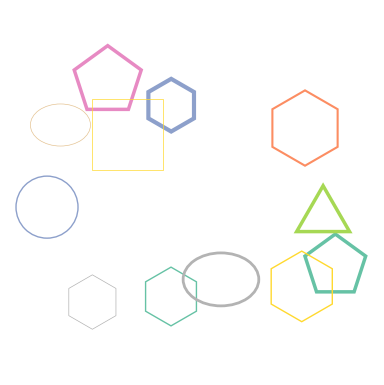[{"shape": "pentagon", "thickness": 2.5, "radius": 0.41, "center": [0.871, 0.309]}, {"shape": "hexagon", "thickness": 1, "radius": 0.38, "center": [0.444, 0.23]}, {"shape": "hexagon", "thickness": 1.5, "radius": 0.49, "center": [0.792, 0.667]}, {"shape": "circle", "thickness": 1, "radius": 0.4, "center": [0.122, 0.462]}, {"shape": "hexagon", "thickness": 3, "radius": 0.34, "center": [0.445, 0.727]}, {"shape": "pentagon", "thickness": 2.5, "radius": 0.46, "center": [0.28, 0.79]}, {"shape": "triangle", "thickness": 2.5, "radius": 0.4, "center": [0.839, 0.438]}, {"shape": "hexagon", "thickness": 1, "radius": 0.46, "center": [0.784, 0.256]}, {"shape": "square", "thickness": 0.5, "radius": 0.46, "center": [0.332, 0.652]}, {"shape": "oval", "thickness": 0.5, "radius": 0.39, "center": [0.157, 0.675]}, {"shape": "oval", "thickness": 2, "radius": 0.49, "center": [0.574, 0.274]}, {"shape": "hexagon", "thickness": 0.5, "radius": 0.35, "center": [0.24, 0.215]}]